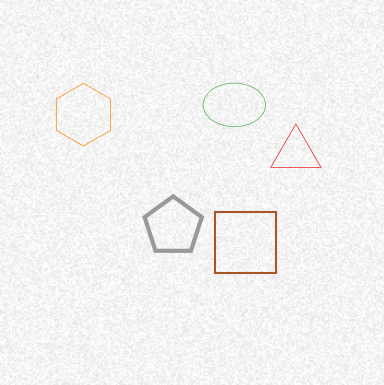[{"shape": "triangle", "thickness": 0.5, "radius": 0.38, "center": [0.769, 0.603]}, {"shape": "oval", "thickness": 0.5, "radius": 0.4, "center": [0.609, 0.727]}, {"shape": "hexagon", "thickness": 0.5, "radius": 0.41, "center": [0.217, 0.702]}, {"shape": "square", "thickness": 1.5, "radius": 0.4, "center": [0.638, 0.37]}, {"shape": "pentagon", "thickness": 3, "radius": 0.39, "center": [0.45, 0.412]}]